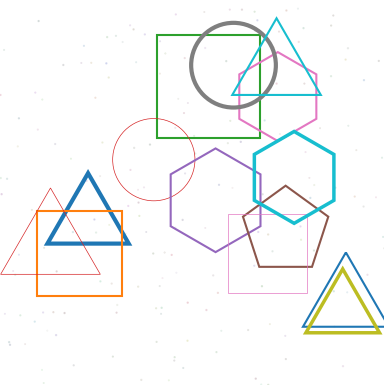[{"shape": "triangle", "thickness": 3, "radius": 0.61, "center": [0.229, 0.428]}, {"shape": "triangle", "thickness": 1.5, "radius": 0.64, "center": [0.898, 0.216]}, {"shape": "square", "thickness": 1.5, "radius": 0.55, "center": [0.206, 0.341]}, {"shape": "square", "thickness": 1.5, "radius": 0.67, "center": [0.541, 0.775]}, {"shape": "triangle", "thickness": 0.5, "radius": 0.75, "center": [0.131, 0.362]}, {"shape": "circle", "thickness": 0.5, "radius": 0.53, "center": [0.4, 0.585]}, {"shape": "hexagon", "thickness": 1.5, "radius": 0.67, "center": [0.56, 0.48]}, {"shape": "pentagon", "thickness": 1.5, "radius": 0.58, "center": [0.742, 0.401]}, {"shape": "square", "thickness": 0.5, "radius": 0.51, "center": [0.696, 0.341]}, {"shape": "hexagon", "thickness": 1.5, "radius": 0.58, "center": [0.722, 0.749]}, {"shape": "circle", "thickness": 3, "radius": 0.55, "center": [0.607, 0.831]}, {"shape": "triangle", "thickness": 2.5, "radius": 0.55, "center": [0.89, 0.191]}, {"shape": "hexagon", "thickness": 2.5, "radius": 0.6, "center": [0.764, 0.539]}, {"shape": "triangle", "thickness": 1.5, "radius": 0.66, "center": [0.718, 0.82]}]